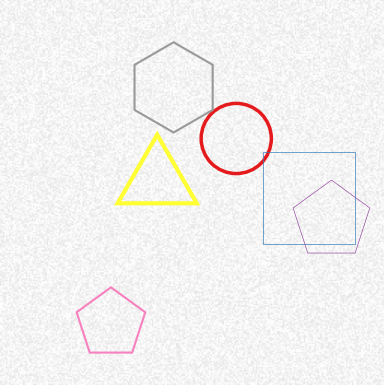[{"shape": "circle", "thickness": 2.5, "radius": 0.46, "center": [0.614, 0.64]}, {"shape": "square", "thickness": 0.5, "radius": 0.6, "center": [0.803, 0.486]}, {"shape": "pentagon", "thickness": 0.5, "radius": 0.52, "center": [0.861, 0.427]}, {"shape": "triangle", "thickness": 3, "radius": 0.59, "center": [0.408, 0.531]}, {"shape": "pentagon", "thickness": 1.5, "radius": 0.47, "center": [0.288, 0.16]}, {"shape": "hexagon", "thickness": 1.5, "radius": 0.59, "center": [0.451, 0.773]}]